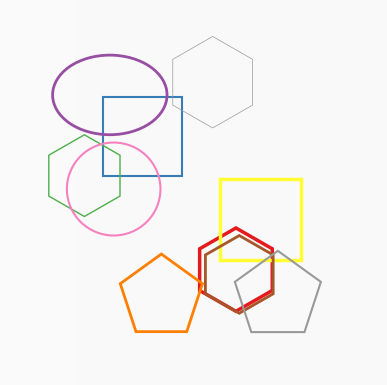[{"shape": "hexagon", "thickness": 2.5, "radius": 0.54, "center": [0.609, 0.3]}, {"shape": "square", "thickness": 1.5, "radius": 0.51, "center": [0.367, 0.646]}, {"shape": "hexagon", "thickness": 1, "radius": 0.53, "center": [0.218, 0.544]}, {"shape": "oval", "thickness": 2, "radius": 0.74, "center": [0.283, 0.753]}, {"shape": "pentagon", "thickness": 2, "radius": 0.56, "center": [0.416, 0.229]}, {"shape": "square", "thickness": 2.5, "radius": 0.53, "center": [0.672, 0.43]}, {"shape": "hexagon", "thickness": 2, "radius": 0.5, "center": [0.617, 0.287]}, {"shape": "circle", "thickness": 1.5, "radius": 0.6, "center": [0.293, 0.509]}, {"shape": "pentagon", "thickness": 1.5, "radius": 0.58, "center": [0.717, 0.232]}, {"shape": "hexagon", "thickness": 0.5, "radius": 0.59, "center": [0.549, 0.786]}]